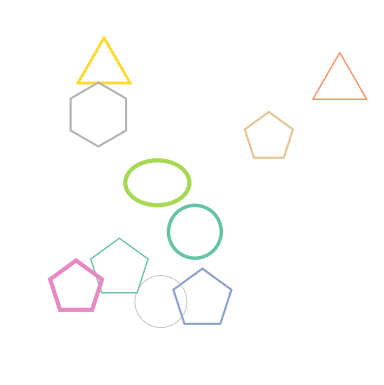[{"shape": "pentagon", "thickness": 1, "radius": 0.39, "center": [0.31, 0.303]}, {"shape": "circle", "thickness": 2.5, "radius": 0.34, "center": [0.506, 0.398]}, {"shape": "triangle", "thickness": 1, "radius": 0.4, "center": [0.883, 0.783]}, {"shape": "pentagon", "thickness": 1.5, "radius": 0.4, "center": [0.526, 0.223]}, {"shape": "pentagon", "thickness": 3, "radius": 0.35, "center": [0.198, 0.253]}, {"shape": "oval", "thickness": 3, "radius": 0.42, "center": [0.409, 0.525]}, {"shape": "triangle", "thickness": 2, "radius": 0.39, "center": [0.27, 0.824]}, {"shape": "pentagon", "thickness": 1.5, "radius": 0.33, "center": [0.698, 0.643]}, {"shape": "hexagon", "thickness": 1.5, "radius": 0.42, "center": [0.255, 0.703]}, {"shape": "circle", "thickness": 0.5, "radius": 0.34, "center": [0.418, 0.217]}]